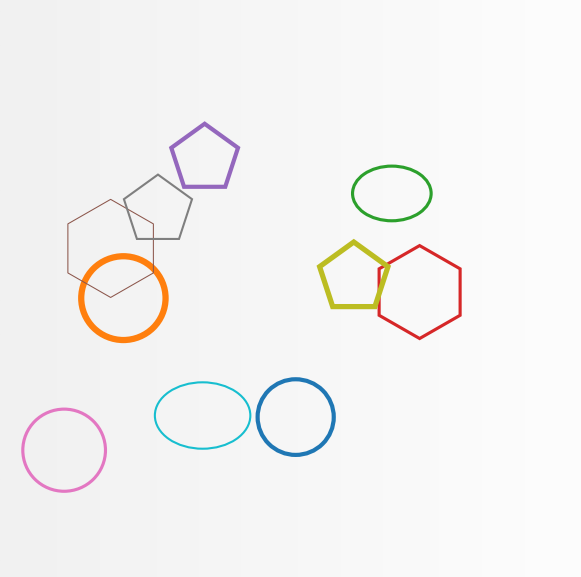[{"shape": "circle", "thickness": 2, "radius": 0.33, "center": [0.509, 0.277]}, {"shape": "circle", "thickness": 3, "radius": 0.36, "center": [0.212, 0.483]}, {"shape": "oval", "thickness": 1.5, "radius": 0.34, "center": [0.674, 0.664]}, {"shape": "hexagon", "thickness": 1.5, "radius": 0.4, "center": [0.722, 0.493]}, {"shape": "pentagon", "thickness": 2, "radius": 0.3, "center": [0.352, 0.724]}, {"shape": "hexagon", "thickness": 0.5, "radius": 0.42, "center": [0.19, 0.569]}, {"shape": "circle", "thickness": 1.5, "radius": 0.36, "center": [0.11, 0.22]}, {"shape": "pentagon", "thickness": 1, "radius": 0.31, "center": [0.272, 0.635]}, {"shape": "pentagon", "thickness": 2.5, "radius": 0.31, "center": [0.609, 0.518]}, {"shape": "oval", "thickness": 1, "radius": 0.41, "center": [0.349, 0.28]}]